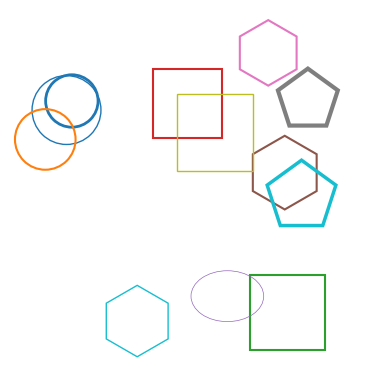[{"shape": "circle", "thickness": 1, "radius": 0.45, "center": [0.173, 0.714]}, {"shape": "circle", "thickness": 2, "radius": 0.34, "center": [0.187, 0.738]}, {"shape": "circle", "thickness": 1.5, "radius": 0.39, "center": [0.118, 0.638]}, {"shape": "square", "thickness": 1.5, "radius": 0.48, "center": [0.746, 0.189]}, {"shape": "square", "thickness": 1.5, "radius": 0.45, "center": [0.488, 0.731]}, {"shape": "oval", "thickness": 0.5, "radius": 0.47, "center": [0.591, 0.231]}, {"shape": "hexagon", "thickness": 1.5, "radius": 0.48, "center": [0.74, 0.552]}, {"shape": "hexagon", "thickness": 1.5, "radius": 0.43, "center": [0.697, 0.863]}, {"shape": "pentagon", "thickness": 3, "radius": 0.41, "center": [0.8, 0.74]}, {"shape": "square", "thickness": 1, "radius": 0.5, "center": [0.558, 0.656]}, {"shape": "hexagon", "thickness": 1, "radius": 0.46, "center": [0.356, 0.166]}, {"shape": "pentagon", "thickness": 2.5, "radius": 0.47, "center": [0.783, 0.49]}]